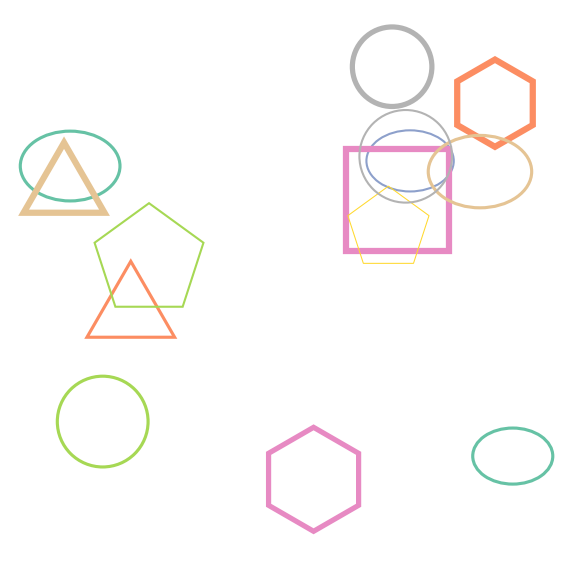[{"shape": "oval", "thickness": 1.5, "radius": 0.35, "center": [0.888, 0.209]}, {"shape": "oval", "thickness": 1.5, "radius": 0.43, "center": [0.121, 0.712]}, {"shape": "hexagon", "thickness": 3, "radius": 0.38, "center": [0.857, 0.82]}, {"shape": "triangle", "thickness": 1.5, "radius": 0.44, "center": [0.226, 0.459]}, {"shape": "oval", "thickness": 1, "radius": 0.38, "center": [0.71, 0.721]}, {"shape": "hexagon", "thickness": 2.5, "radius": 0.45, "center": [0.543, 0.169]}, {"shape": "square", "thickness": 3, "radius": 0.44, "center": [0.688, 0.653]}, {"shape": "circle", "thickness": 1.5, "radius": 0.39, "center": [0.178, 0.269]}, {"shape": "pentagon", "thickness": 1, "radius": 0.5, "center": [0.258, 0.548]}, {"shape": "pentagon", "thickness": 0.5, "radius": 0.37, "center": [0.673, 0.603]}, {"shape": "oval", "thickness": 1.5, "radius": 0.45, "center": [0.831, 0.702]}, {"shape": "triangle", "thickness": 3, "radius": 0.4, "center": [0.111, 0.671]}, {"shape": "circle", "thickness": 2.5, "radius": 0.34, "center": [0.679, 0.884]}, {"shape": "circle", "thickness": 1, "radius": 0.4, "center": [0.703, 0.728]}]